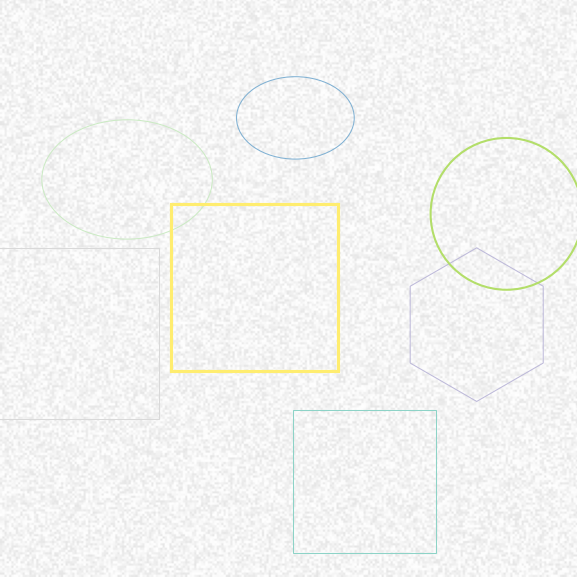[{"shape": "square", "thickness": 0.5, "radius": 0.62, "center": [0.631, 0.165]}, {"shape": "hexagon", "thickness": 0.5, "radius": 0.67, "center": [0.825, 0.437]}, {"shape": "oval", "thickness": 0.5, "radius": 0.51, "center": [0.511, 0.795]}, {"shape": "circle", "thickness": 1, "radius": 0.66, "center": [0.877, 0.629]}, {"shape": "square", "thickness": 0.5, "radius": 0.74, "center": [0.127, 0.422]}, {"shape": "oval", "thickness": 0.5, "radius": 0.74, "center": [0.22, 0.688]}, {"shape": "square", "thickness": 1.5, "radius": 0.72, "center": [0.44, 0.501]}]